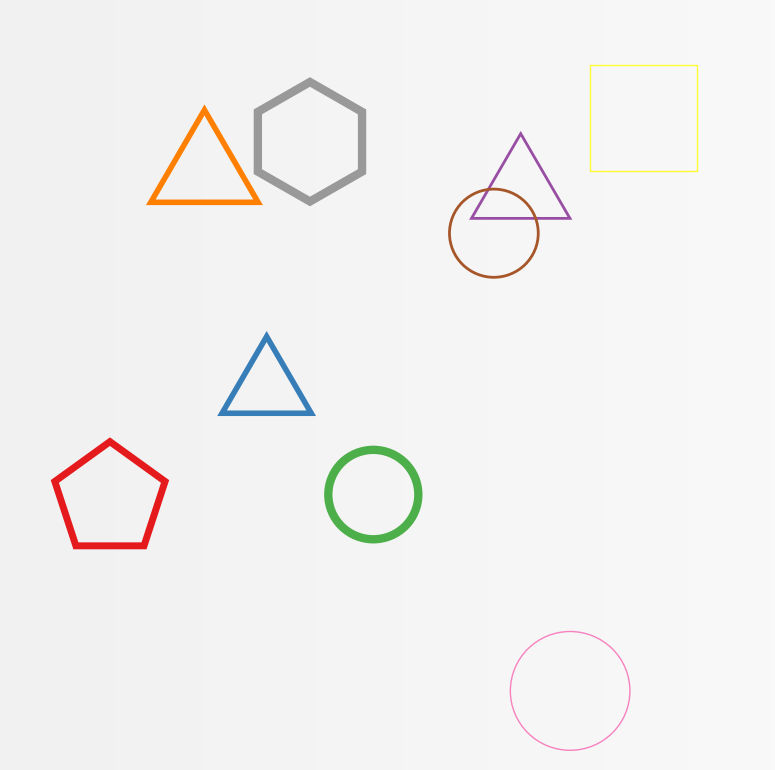[{"shape": "pentagon", "thickness": 2.5, "radius": 0.37, "center": [0.142, 0.352]}, {"shape": "triangle", "thickness": 2, "radius": 0.33, "center": [0.344, 0.497]}, {"shape": "circle", "thickness": 3, "radius": 0.29, "center": [0.482, 0.358]}, {"shape": "triangle", "thickness": 1, "radius": 0.37, "center": [0.672, 0.753]}, {"shape": "triangle", "thickness": 2, "radius": 0.4, "center": [0.264, 0.777]}, {"shape": "square", "thickness": 0.5, "radius": 0.34, "center": [0.83, 0.847]}, {"shape": "circle", "thickness": 1, "radius": 0.29, "center": [0.637, 0.697]}, {"shape": "circle", "thickness": 0.5, "radius": 0.39, "center": [0.736, 0.103]}, {"shape": "hexagon", "thickness": 3, "radius": 0.39, "center": [0.4, 0.816]}]